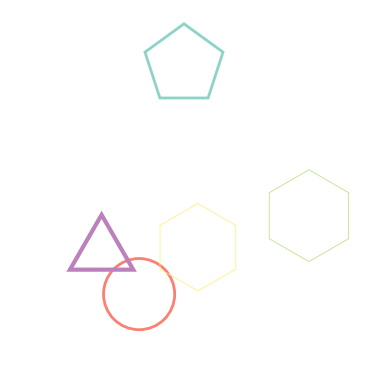[{"shape": "pentagon", "thickness": 2, "radius": 0.53, "center": [0.478, 0.832]}, {"shape": "circle", "thickness": 2, "radius": 0.46, "center": [0.361, 0.236]}, {"shape": "hexagon", "thickness": 0.5, "radius": 0.6, "center": [0.803, 0.44]}, {"shape": "triangle", "thickness": 3, "radius": 0.47, "center": [0.264, 0.347]}, {"shape": "hexagon", "thickness": 0.5, "radius": 0.57, "center": [0.514, 0.358]}]